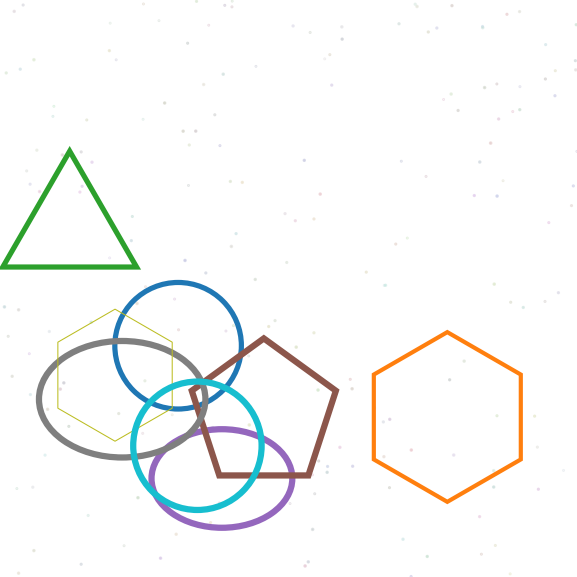[{"shape": "circle", "thickness": 2.5, "radius": 0.55, "center": [0.308, 0.4]}, {"shape": "hexagon", "thickness": 2, "radius": 0.73, "center": [0.775, 0.277]}, {"shape": "triangle", "thickness": 2.5, "radius": 0.67, "center": [0.121, 0.604]}, {"shape": "oval", "thickness": 3, "radius": 0.61, "center": [0.384, 0.171]}, {"shape": "pentagon", "thickness": 3, "radius": 0.66, "center": [0.457, 0.282]}, {"shape": "oval", "thickness": 3, "radius": 0.72, "center": [0.212, 0.308]}, {"shape": "hexagon", "thickness": 0.5, "radius": 0.57, "center": [0.199, 0.349]}, {"shape": "circle", "thickness": 3, "radius": 0.56, "center": [0.342, 0.227]}]